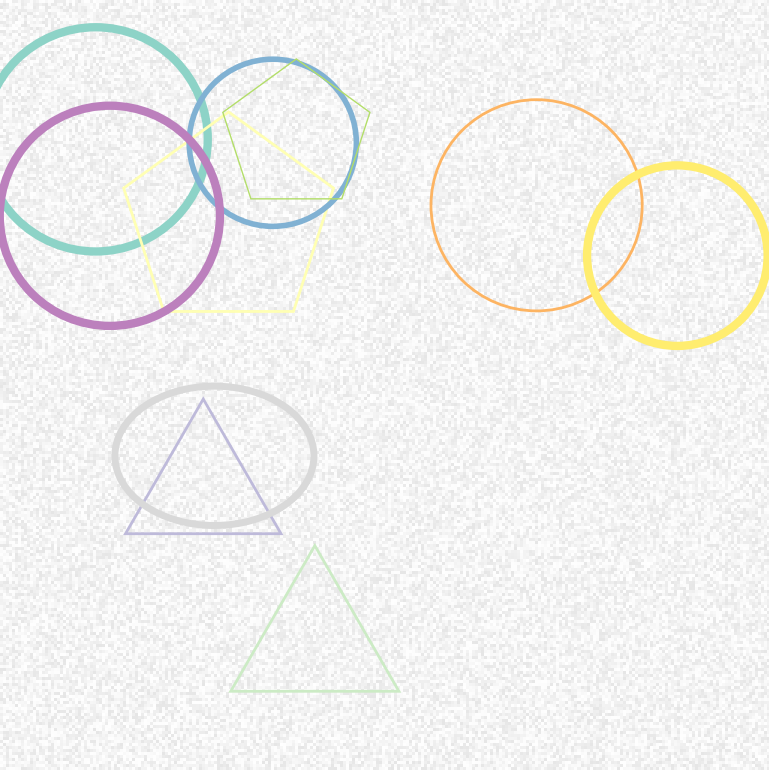[{"shape": "circle", "thickness": 3, "radius": 0.73, "center": [0.124, 0.819]}, {"shape": "pentagon", "thickness": 1, "radius": 0.72, "center": [0.297, 0.711]}, {"shape": "triangle", "thickness": 1, "radius": 0.58, "center": [0.264, 0.365]}, {"shape": "circle", "thickness": 2, "radius": 0.54, "center": [0.354, 0.815]}, {"shape": "circle", "thickness": 1, "radius": 0.69, "center": [0.697, 0.733]}, {"shape": "pentagon", "thickness": 0.5, "radius": 0.5, "center": [0.385, 0.823]}, {"shape": "oval", "thickness": 2.5, "radius": 0.65, "center": [0.278, 0.408]}, {"shape": "circle", "thickness": 3, "radius": 0.71, "center": [0.143, 0.72]}, {"shape": "triangle", "thickness": 1, "radius": 0.63, "center": [0.409, 0.165]}, {"shape": "circle", "thickness": 3, "radius": 0.59, "center": [0.88, 0.668]}]